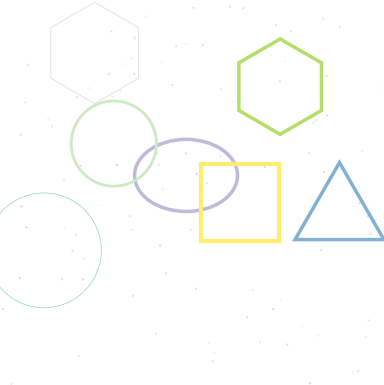[{"shape": "circle", "thickness": 0.5, "radius": 0.75, "center": [0.114, 0.35]}, {"shape": "oval", "thickness": 2.5, "radius": 0.67, "center": [0.483, 0.544]}, {"shape": "triangle", "thickness": 2.5, "radius": 0.67, "center": [0.882, 0.444]}, {"shape": "hexagon", "thickness": 2.5, "radius": 0.62, "center": [0.728, 0.775]}, {"shape": "hexagon", "thickness": 0.5, "radius": 0.66, "center": [0.246, 0.862]}, {"shape": "circle", "thickness": 2, "radius": 0.55, "center": [0.296, 0.627]}, {"shape": "square", "thickness": 3, "radius": 0.5, "center": [0.623, 0.474]}]